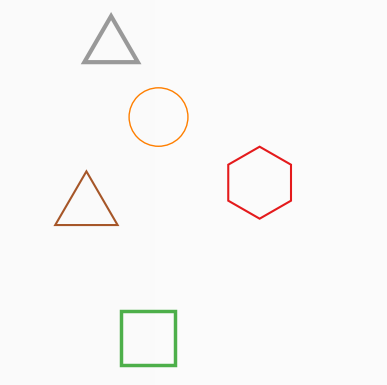[{"shape": "hexagon", "thickness": 1.5, "radius": 0.47, "center": [0.67, 0.525]}, {"shape": "square", "thickness": 2.5, "radius": 0.35, "center": [0.383, 0.122]}, {"shape": "circle", "thickness": 1, "radius": 0.38, "center": [0.409, 0.696]}, {"shape": "triangle", "thickness": 1.5, "radius": 0.46, "center": [0.223, 0.462]}, {"shape": "triangle", "thickness": 3, "radius": 0.4, "center": [0.287, 0.878]}]